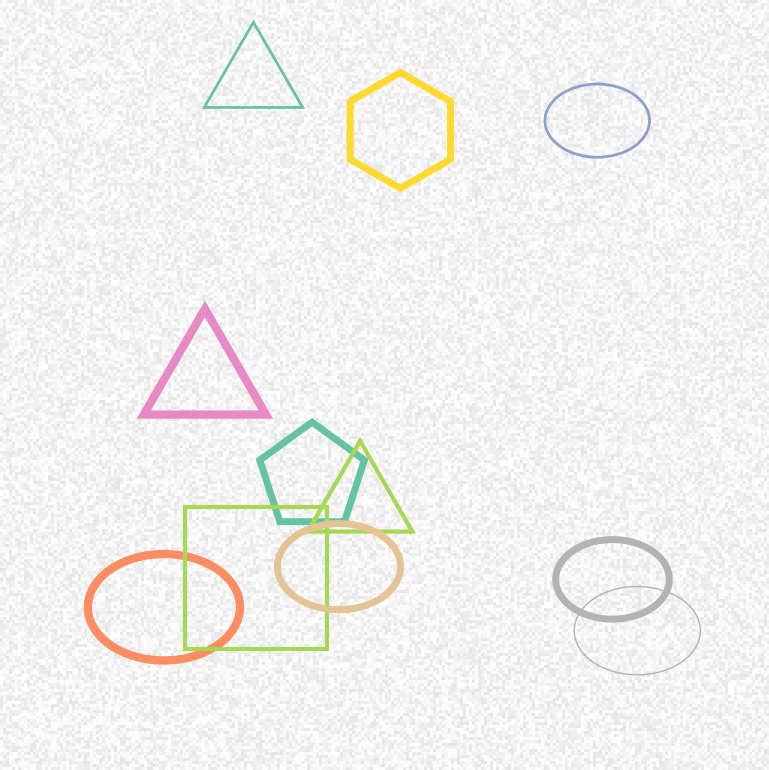[{"shape": "pentagon", "thickness": 2.5, "radius": 0.36, "center": [0.405, 0.38]}, {"shape": "triangle", "thickness": 1, "radius": 0.37, "center": [0.329, 0.897]}, {"shape": "oval", "thickness": 3, "radius": 0.49, "center": [0.213, 0.211]}, {"shape": "oval", "thickness": 1, "radius": 0.34, "center": [0.776, 0.843]}, {"shape": "triangle", "thickness": 3, "radius": 0.46, "center": [0.266, 0.507]}, {"shape": "triangle", "thickness": 1.5, "radius": 0.39, "center": [0.468, 0.349]}, {"shape": "square", "thickness": 1.5, "radius": 0.46, "center": [0.333, 0.249]}, {"shape": "hexagon", "thickness": 2.5, "radius": 0.38, "center": [0.52, 0.831]}, {"shape": "oval", "thickness": 2.5, "radius": 0.4, "center": [0.44, 0.264]}, {"shape": "oval", "thickness": 0.5, "radius": 0.41, "center": [0.828, 0.181]}, {"shape": "oval", "thickness": 2.5, "radius": 0.37, "center": [0.795, 0.248]}]